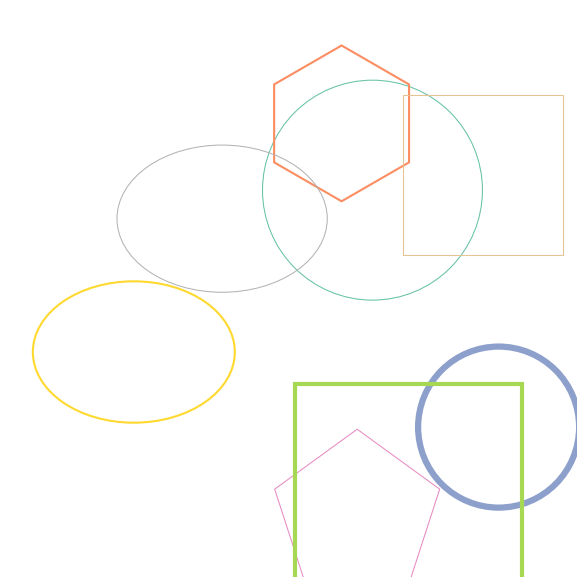[{"shape": "circle", "thickness": 0.5, "radius": 0.95, "center": [0.645, 0.67]}, {"shape": "hexagon", "thickness": 1, "radius": 0.67, "center": [0.592, 0.785]}, {"shape": "circle", "thickness": 3, "radius": 0.7, "center": [0.863, 0.26]}, {"shape": "pentagon", "thickness": 0.5, "radius": 0.75, "center": [0.618, 0.106]}, {"shape": "square", "thickness": 2, "radius": 0.99, "center": [0.708, 0.138]}, {"shape": "oval", "thickness": 1, "radius": 0.87, "center": [0.232, 0.39]}, {"shape": "square", "thickness": 0.5, "radius": 0.69, "center": [0.836, 0.697]}, {"shape": "oval", "thickness": 0.5, "radius": 0.91, "center": [0.385, 0.62]}]